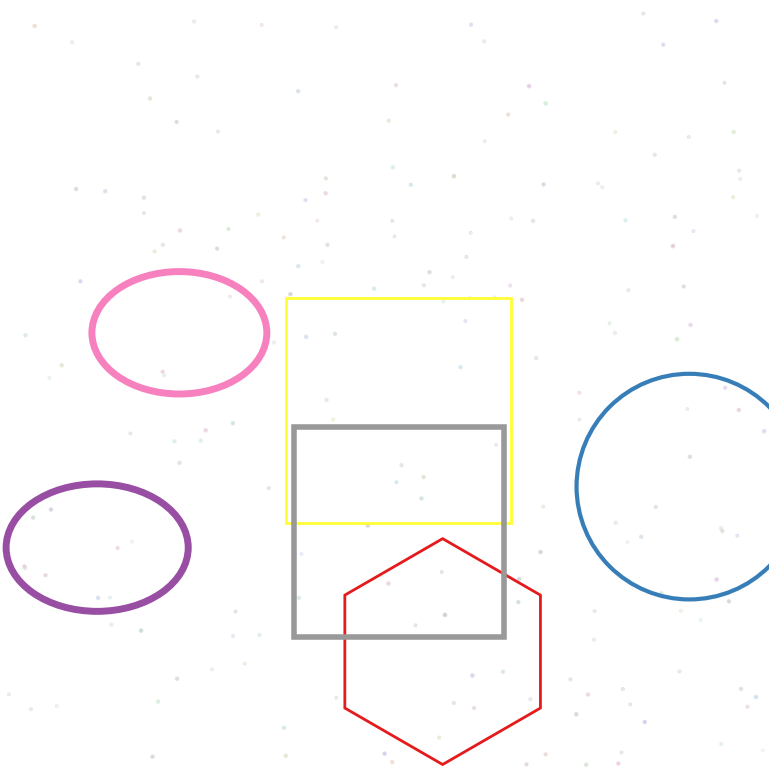[{"shape": "hexagon", "thickness": 1, "radius": 0.73, "center": [0.575, 0.154]}, {"shape": "circle", "thickness": 1.5, "radius": 0.73, "center": [0.895, 0.368]}, {"shape": "oval", "thickness": 2.5, "radius": 0.59, "center": [0.126, 0.289]}, {"shape": "square", "thickness": 1, "radius": 0.73, "center": [0.518, 0.467]}, {"shape": "oval", "thickness": 2.5, "radius": 0.57, "center": [0.233, 0.568]}, {"shape": "square", "thickness": 2, "radius": 0.68, "center": [0.518, 0.309]}]